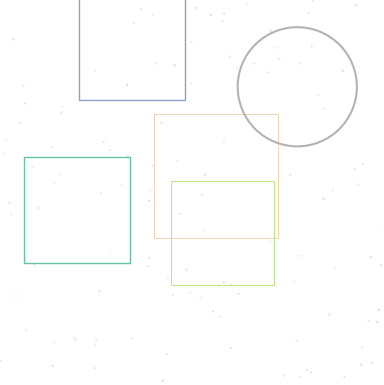[{"shape": "square", "thickness": 1, "radius": 0.69, "center": [0.2, 0.456]}, {"shape": "square", "thickness": 1, "radius": 0.69, "center": [0.344, 0.879]}, {"shape": "square", "thickness": 0.5, "radius": 0.67, "center": [0.578, 0.394]}, {"shape": "square", "thickness": 0.5, "radius": 0.8, "center": [0.561, 0.543]}, {"shape": "circle", "thickness": 1.5, "radius": 0.77, "center": [0.772, 0.775]}]